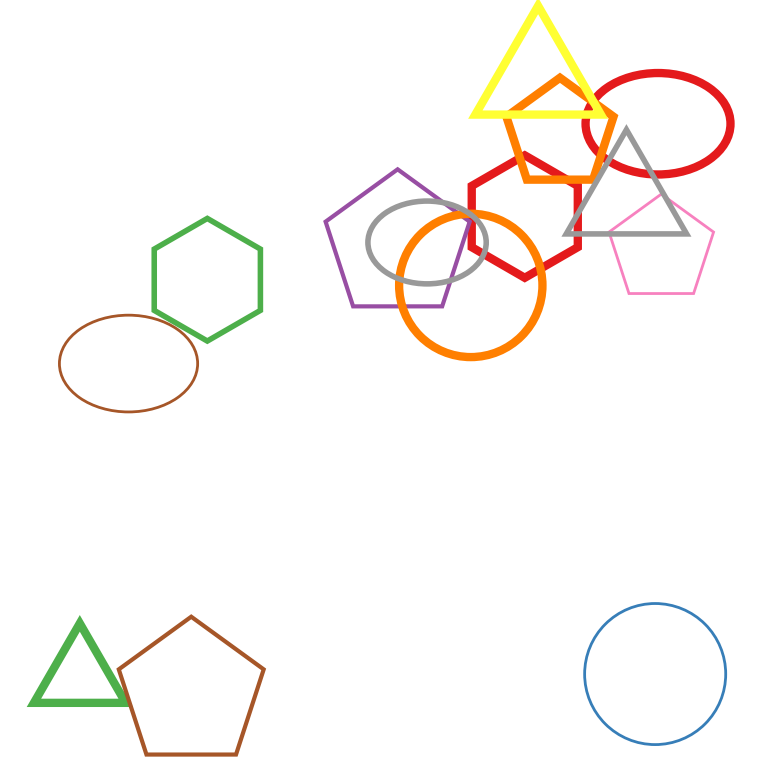[{"shape": "oval", "thickness": 3, "radius": 0.47, "center": [0.855, 0.839]}, {"shape": "hexagon", "thickness": 3, "radius": 0.4, "center": [0.682, 0.719]}, {"shape": "circle", "thickness": 1, "radius": 0.46, "center": [0.851, 0.125]}, {"shape": "triangle", "thickness": 3, "radius": 0.34, "center": [0.104, 0.122]}, {"shape": "hexagon", "thickness": 2, "radius": 0.4, "center": [0.269, 0.637]}, {"shape": "pentagon", "thickness": 1.5, "radius": 0.49, "center": [0.516, 0.682]}, {"shape": "circle", "thickness": 3, "radius": 0.47, "center": [0.611, 0.629]}, {"shape": "pentagon", "thickness": 3, "radius": 0.37, "center": [0.727, 0.826]}, {"shape": "triangle", "thickness": 3, "radius": 0.47, "center": [0.699, 0.898]}, {"shape": "pentagon", "thickness": 1.5, "radius": 0.49, "center": [0.248, 0.1]}, {"shape": "oval", "thickness": 1, "radius": 0.45, "center": [0.167, 0.528]}, {"shape": "pentagon", "thickness": 1, "radius": 0.36, "center": [0.859, 0.677]}, {"shape": "oval", "thickness": 2, "radius": 0.38, "center": [0.555, 0.685]}, {"shape": "triangle", "thickness": 2, "radius": 0.45, "center": [0.814, 0.741]}]